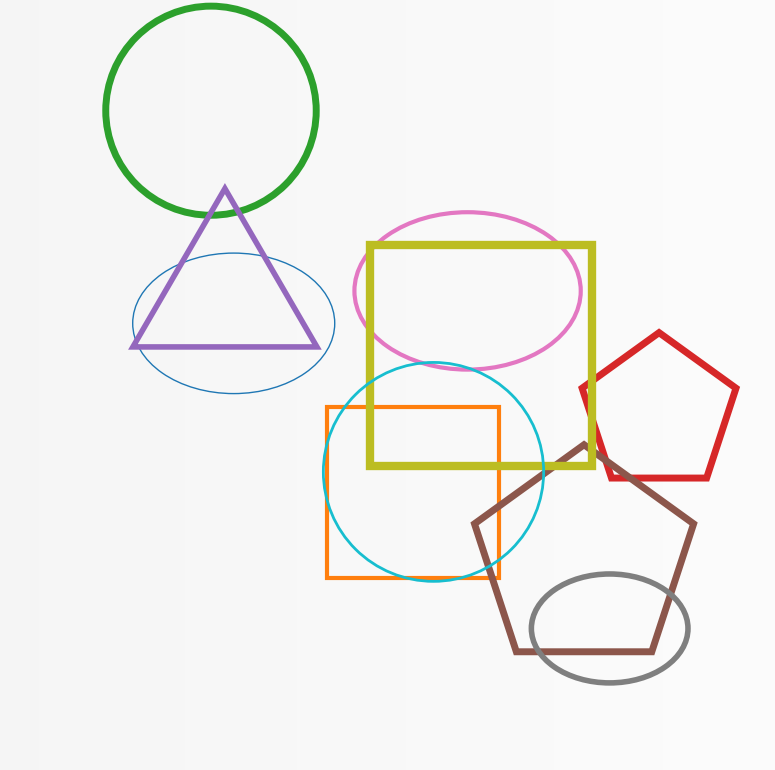[{"shape": "oval", "thickness": 0.5, "radius": 0.65, "center": [0.302, 0.58]}, {"shape": "square", "thickness": 1.5, "radius": 0.56, "center": [0.532, 0.36]}, {"shape": "circle", "thickness": 2.5, "radius": 0.68, "center": [0.272, 0.856]}, {"shape": "pentagon", "thickness": 2.5, "radius": 0.52, "center": [0.85, 0.464]}, {"shape": "triangle", "thickness": 2, "radius": 0.69, "center": [0.29, 0.618]}, {"shape": "pentagon", "thickness": 2.5, "radius": 0.74, "center": [0.754, 0.274]}, {"shape": "oval", "thickness": 1.5, "radius": 0.73, "center": [0.603, 0.622]}, {"shape": "oval", "thickness": 2, "radius": 0.51, "center": [0.787, 0.184]}, {"shape": "square", "thickness": 3, "radius": 0.72, "center": [0.621, 0.539]}, {"shape": "circle", "thickness": 1, "radius": 0.71, "center": [0.559, 0.387]}]